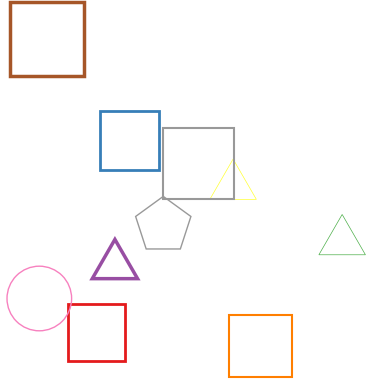[{"shape": "square", "thickness": 2, "radius": 0.37, "center": [0.25, 0.136]}, {"shape": "square", "thickness": 2, "radius": 0.38, "center": [0.336, 0.635]}, {"shape": "triangle", "thickness": 0.5, "radius": 0.35, "center": [0.889, 0.373]}, {"shape": "triangle", "thickness": 2.5, "radius": 0.34, "center": [0.298, 0.31]}, {"shape": "square", "thickness": 1.5, "radius": 0.41, "center": [0.678, 0.101]}, {"shape": "triangle", "thickness": 0.5, "radius": 0.35, "center": [0.605, 0.517]}, {"shape": "square", "thickness": 2.5, "radius": 0.48, "center": [0.123, 0.898]}, {"shape": "circle", "thickness": 1, "radius": 0.42, "center": [0.102, 0.225]}, {"shape": "pentagon", "thickness": 1, "radius": 0.38, "center": [0.424, 0.414]}, {"shape": "square", "thickness": 1.5, "radius": 0.46, "center": [0.516, 0.575]}]